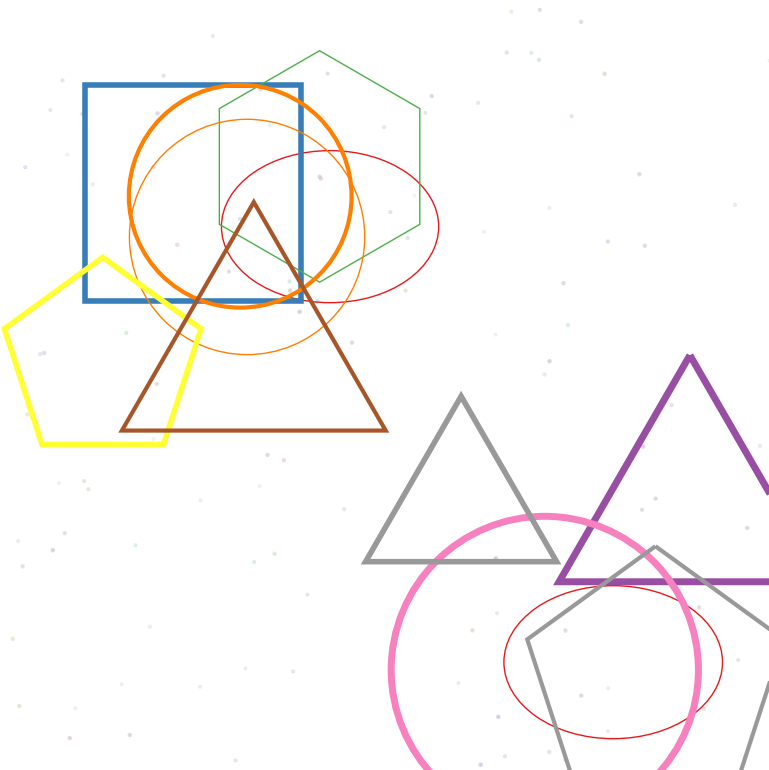[{"shape": "oval", "thickness": 0.5, "radius": 0.71, "center": [0.796, 0.14]}, {"shape": "oval", "thickness": 0.5, "radius": 0.71, "center": [0.429, 0.706]}, {"shape": "square", "thickness": 2, "radius": 0.7, "center": [0.251, 0.75]}, {"shape": "hexagon", "thickness": 0.5, "radius": 0.75, "center": [0.415, 0.784]}, {"shape": "triangle", "thickness": 2.5, "radius": 0.98, "center": [0.896, 0.343]}, {"shape": "circle", "thickness": 1.5, "radius": 0.72, "center": [0.312, 0.745]}, {"shape": "circle", "thickness": 0.5, "radius": 0.76, "center": [0.321, 0.692]}, {"shape": "pentagon", "thickness": 2, "radius": 0.67, "center": [0.133, 0.531]}, {"shape": "triangle", "thickness": 1.5, "radius": 0.99, "center": [0.33, 0.54]}, {"shape": "circle", "thickness": 2.5, "radius": 1.0, "center": [0.708, 0.13]}, {"shape": "triangle", "thickness": 2, "radius": 0.72, "center": [0.599, 0.342]}, {"shape": "pentagon", "thickness": 1.5, "radius": 0.88, "center": [0.851, 0.116]}]